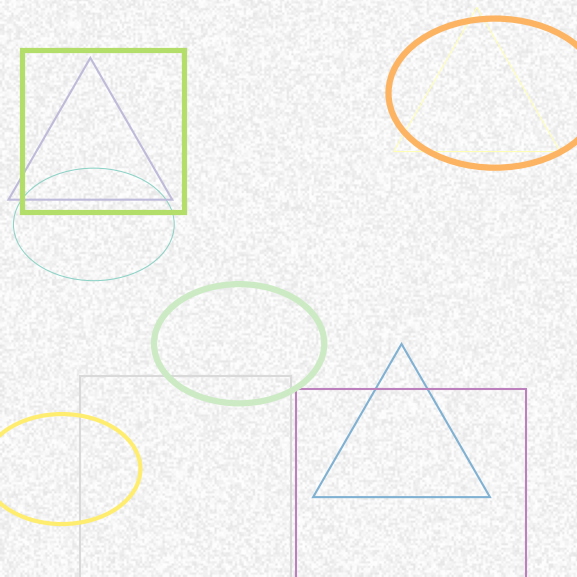[{"shape": "oval", "thickness": 0.5, "radius": 0.7, "center": [0.162, 0.611]}, {"shape": "triangle", "thickness": 0.5, "radius": 0.83, "center": [0.826, 0.82]}, {"shape": "triangle", "thickness": 1, "radius": 0.82, "center": [0.156, 0.735]}, {"shape": "triangle", "thickness": 1, "radius": 0.88, "center": [0.695, 0.227]}, {"shape": "oval", "thickness": 3, "radius": 0.92, "center": [0.857, 0.838]}, {"shape": "square", "thickness": 2.5, "radius": 0.7, "center": [0.178, 0.772]}, {"shape": "square", "thickness": 1, "radius": 0.91, "center": [0.321, 0.165]}, {"shape": "square", "thickness": 1, "radius": 1.0, "center": [0.711, 0.126]}, {"shape": "oval", "thickness": 3, "radius": 0.74, "center": [0.414, 0.404]}, {"shape": "oval", "thickness": 2, "radius": 0.68, "center": [0.107, 0.187]}]